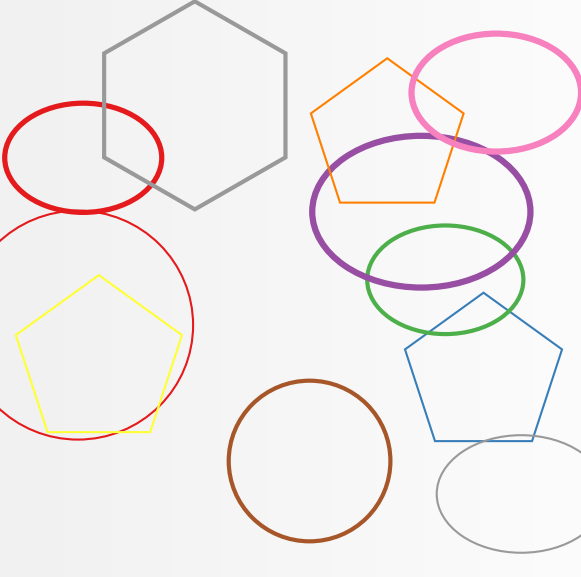[{"shape": "oval", "thickness": 2.5, "radius": 0.68, "center": [0.143, 0.726]}, {"shape": "circle", "thickness": 1, "radius": 0.99, "center": [0.134, 0.436]}, {"shape": "pentagon", "thickness": 1, "radius": 0.71, "center": [0.832, 0.35]}, {"shape": "oval", "thickness": 2, "radius": 0.67, "center": [0.766, 0.515]}, {"shape": "oval", "thickness": 3, "radius": 0.94, "center": [0.725, 0.633]}, {"shape": "pentagon", "thickness": 1, "radius": 0.69, "center": [0.666, 0.76]}, {"shape": "pentagon", "thickness": 1, "radius": 0.75, "center": [0.17, 0.372]}, {"shape": "circle", "thickness": 2, "radius": 0.7, "center": [0.533, 0.201]}, {"shape": "oval", "thickness": 3, "radius": 0.73, "center": [0.854, 0.839]}, {"shape": "oval", "thickness": 1, "radius": 0.73, "center": [0.897, 0.144]}, {"shape": "hexagon", "thickness": 2, "radius": 0.9, "center": [0.335, 0.817]}]